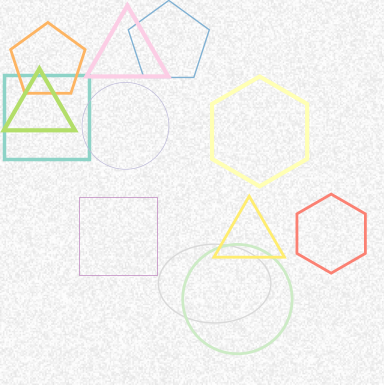[{"shape": "square", "thickness": 2.5, "radius": 0.55, "center": [0.121, 0.696]}, {"shape": "hexagon", "thickness": 3, "radius": 0.71, "center": [0.674, 0.659]}, {"shape": "circle", "thickness": 0.5, "radius": 0.56, "center": [0.326, 0.673]}, {"shape": "hexagon", "thickness": 2, "radius": 0.51, "center": [0.86, 0.393]}, {"shape": "pentagon", "thickness": 1, "radius": 0.55, "center": [0.438, 0.888]}, {"shape": "pentagon", "thickness": 2, "radius": 0.51, "center": [0.124, 0.84]}, {"shape": "triangle", "thickness": 3, "radius": 0.53, "center": [0.102, 0.715]}, {"shape": "triangle", "thickness": 3, "radius": 0.61, "center": [0.331, 0.863]}, {"shape": "oval", "thickness": 1, "radius": 0.73, "center": [0.558, 0.264]}, {"shape": "square", "thickness": 0.5, "radius": 0.51, "center": [0.307, 0.387]}, {"shape": "circle", "thickness": 2, "radius": 0.71, "center": [0.617, 0.223]}, {"shape": "triangle", "thickness": 2, "radius": 0.53, "center": [0.647, 0.385]}]